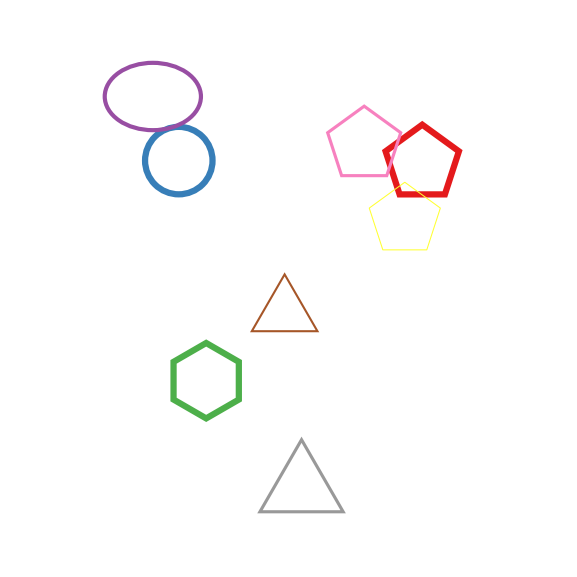[{"shape": "pentagon", "thickness": 3, "radius": 0.33, "center": [0.731, 0.717]}, {"shape": "circle", "thickness": 3, "radius": 0.29, "center": [0.31, 0.721]}, {"shape": "hexagon", "thickness": 3, "radius": 0.33, "center": [0.357, 0.34]}, {"shape": "oval", "thickness": 2, "radius": 0.42, "center": [0.265, 0.832]}, {"shape": "pentagon", "thickness": 0.5, "radius": 0.32, "center": [0.701, 0.619]}, {"shape": "triangle", "thickness": 1, "radius": 0.33, "center": [0.493, 0.458]}, {"shape": "pentagon", "thickness": 1.5, "radius": 0.33, "center": [0.631, 0.749]}, {"shape": "triangle", "thickness": 1.5, "radius": 0.42, "center": [0.522, 0.155]}]